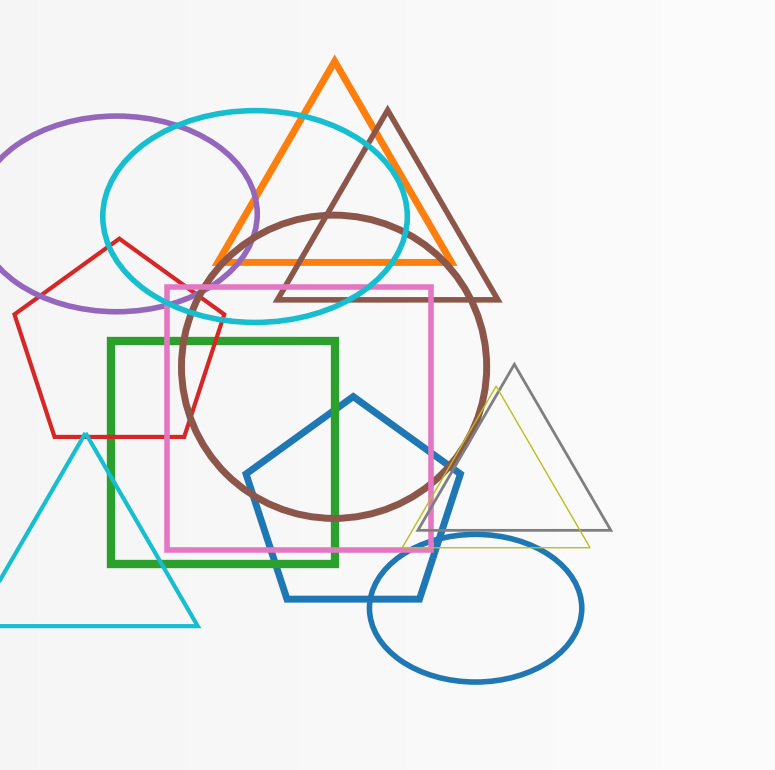[{"shape": "pentagon", "thickness": 2.5, "radius": 0.73, "center": [0.456, 0.34]}, {"shape": "oval", "thickness": 2, "radius": 0.68, "center": [0.614, 0.21]}, {"shape": "triangle", "thickness": 2.5, "radius": 0.87, "center": [0.432, 0.746]}, {"shape": "square", "thickness": 3, "radius": 0.72, "center": [0.288, 0.412]}, {"shape": "pentagon", "thickness": 1.5, "radius": 0.71, "center": [0.154, 0.548]}, {"shape": "oval", "thickness": 2, "radius": 0.91, "center": [0.15, 0.722]}, {"shape": "circle", "thickness": 2.5, "radius": 0.98, "center": [0.431, 0.524]}, {"shape": "triangle", "thickness": 2, "radius": 0.82, "center": [0.5, 0.693]}, {"shape": "square", "thickness": 2, "radius": 0.85, "center": [0.386, 0.456]}, {"shape": "triangle", "thickness": 1, "radius": 0.72, "center": [0.664, 0.383]}, {"shape": "triangle", "thickness": 0.5, "radius": 0.7, "center": [0.64, 0.359]}, {"shape": "triangle", "thickness": 1.5, "radius": 0.84, "center": [0.11, 0.27]}, {"shape": "oval", "thickness": 2, "radius": 0.98, "center": [0.329, 0.719]}]